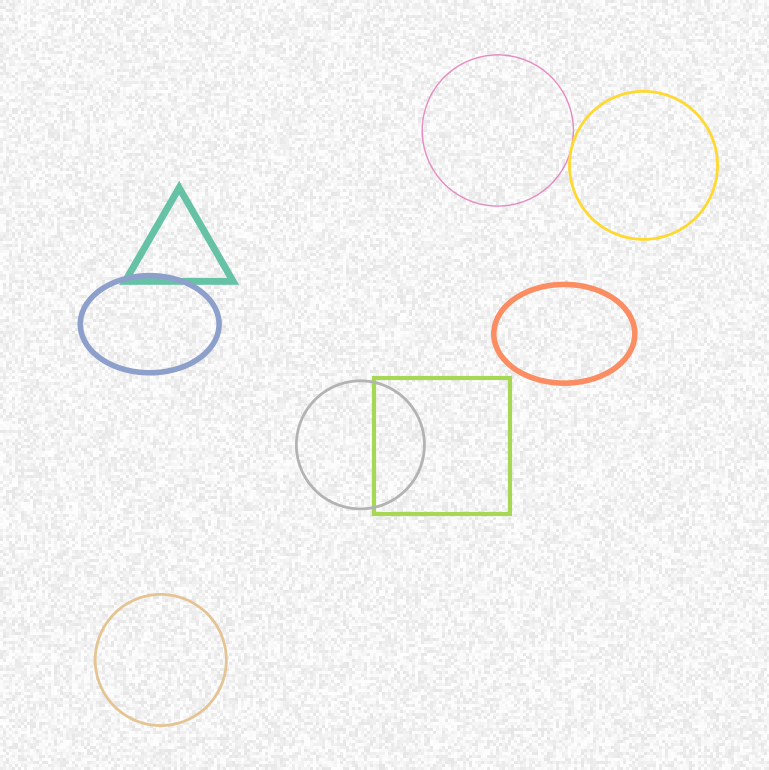[{"shape": "triangle", "thickness": 2.5, "radius": 0.4, "center": [0.233, 0.675]}, {"shape": "oval", "thickness": 2, "radius": 0.46, "center": [0.733, 0.567]}, {"shape": "oval", "thickness": 2, "radius": 0.45, "center": [0.194, 0.579]}, {"shape": "circle", "thickness": 0.5, "radius": 0.49, "center": [0.647, 0.831]}, {"shape": "square", "thickness": 1.5, "radius": 0.44, "center": [0.574, 0.421]}, {"shape": "circle", "thickness": 1, "radius": 0.48, "center": [0.836, 0.785]}, {"shape": "circle", "thickness": 1, "radius": 0.43, "center": [0.209, 0.143]}, {"shape": "circle", "thickness": 1, "radius": 0.42, "center": [0.468, 0.422]}]